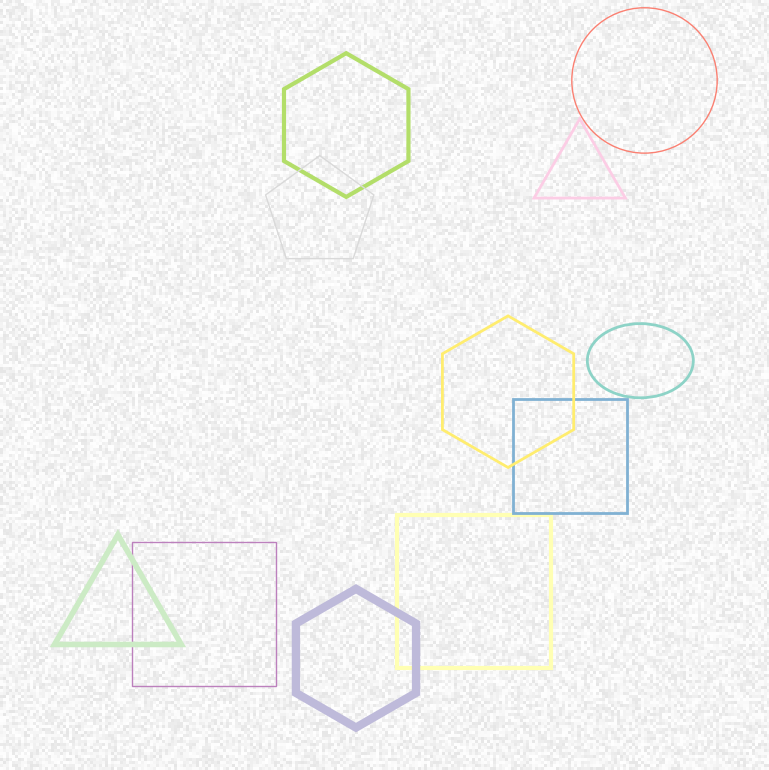[{"shape": "oval", "thickness": 1, "radius": 0.34, "center": [0.832, 0.532]}, {"shape": "square", "thickness": 1.5, "radius": 0.5, "center": [0.616, 0.231]}, {"shape": "hexagon", "thickness": 3, "radius": 0.45, "center": [0.462, 0.145]}, {"shape": "circle", "thickness": 0.5, "radius": 0.47, "center": [0.837, 0.896]}, {"shape": "square", "thickness": 1, "radius": 0.37, "center": [0.74, 0.407]}, {"shape": "hexagon", "thickness": 1.5, "radius": 0.47, "center": [0.45, 0.838]}, {"shape": "triangle", "thickness": 1, "radius": 0.34, "center": [0.753, 0.777]}, {"shape": "pentagon", "thickness": 0.5, "radius": 0.37, "center": [0.415, 0.724]}, {"shape": "square", "thickness": 0.5, "radius": 0.47, "center": [0.265, 0.202]}, {"shape": "triangle", "thickness": 2, "radius": 0.48, "center": [0.153, 0.211]}, {"shape": "hexagon", "thickness": 1, "radius": 0.49, "center": [0.66, 0.491]}]